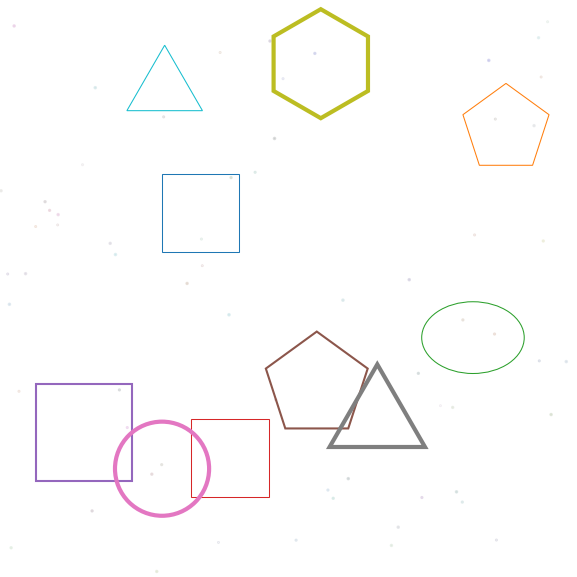[{"shape": "square", "thickness": 0.5, "radius": 0.34, "center": [0.347, 0.63]}, {"shape": "pentagon", "thickness": 0.5, "radius": 0.39, "center": [0.876, 0.776]}, {"shape": "oval", "thickness": 0.5, "radius": 0.44, "center": [0.819, 0.415]}, {"shape": "square", "thickness": 0.5, "radius": 0.34, "center": [0.399, 0.206]}, {"shape": "square", "thickness": 1, "radius": 0.42, "center": [0.145, 0.25]}, {"shape": "pentagon", "thickness": 1, "radius": 0.46, "center": [0.549, 0.332]}, {"shape": "circle", "thickness": 2, "radius": 0.41, "center": [0.281, 0.188]}, {"shape": "triangle", "thickness": 2, "radius": 0.48, "center": [0.653, 0.273]}, {"shape": "hexagon", "thickness": 2, "radius": 0.47, "center": [0.555, 0.889]}, {"shape": "triangle", "thickness": 0.5, "radius": 0.38, "center": [0.285, 0.845]}]